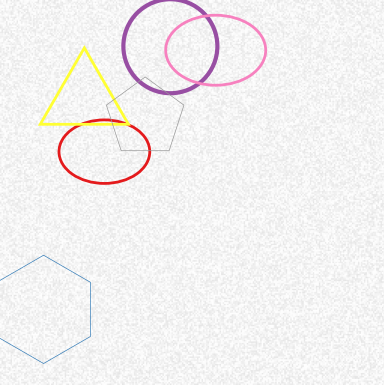[{"shape": "oval", "thickness": 2, "radius": 0.59, "center": [0.271, 0.606]}, {"shape": "hexagon", "thickness": 0.5, "radius": 0.7, "center": [0.113, 0.196]}, {"shape": "circle", "thickness": 3, "radius": 0.61, "center": [0.443, 0.88]}, {"shape": "triangle", "thickness": 2, "radius": 0.66, "center": [0.219, 0.743]}, {"shape": "oval", "thickness": 2, "radius": 0.65, "center": [0.56, 0.87]}, {"shape": "pentagon", "thickness": 0.5, "radius": 0.53, "center": [0.377, 0.694]}]